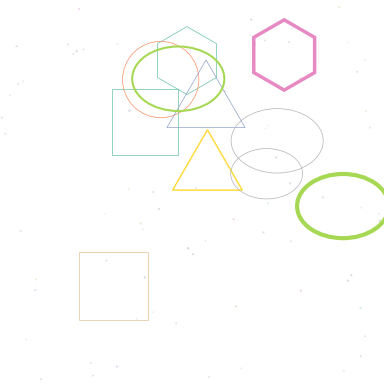[{"shape": "square", "thickness": 0.5, "radius": 0.43, "center": [0.377, 0.682]}, {"shape": "hexagon", "thickness": 0.5, "radius": 0.44, "center": [0.486, 0.843]}, {"shape": "circle", "thickness": 0.5, "radius": 0.5, "center": [0.417, 0.793]}, {"shape": "triangle", "thickness": 0.5, "radius": 0.59, "center": [0.535, 0.727]}, {"shape": "hexagon", "thickness": 2.5, "radius": 0.46, "center": [0.738, 0.857]}, {"shape": "oval", "thickness": 3, "radius": 0.6, "center": [0.891, 0.465]}, {"shape": "oval", "thickness": 1.5, "radius": 0.6, "center": [0.463, 0.795]}, {"shape": "triangle", "thickness": 1, "radius": 0.52, "center": [0.539, 0.558]}, {"shape": "square", "thickness": 0.5, "radius": 0.45, "center": [0.295, 0.257]}, {"shape": "oval", "thickness": 0.5, "radius": 0.6, "center": [0.72, 0.634]}, {"shape": "oval", "thickness": 0.5, "radius": 0.47, "center": [0.693, 0.549]}]